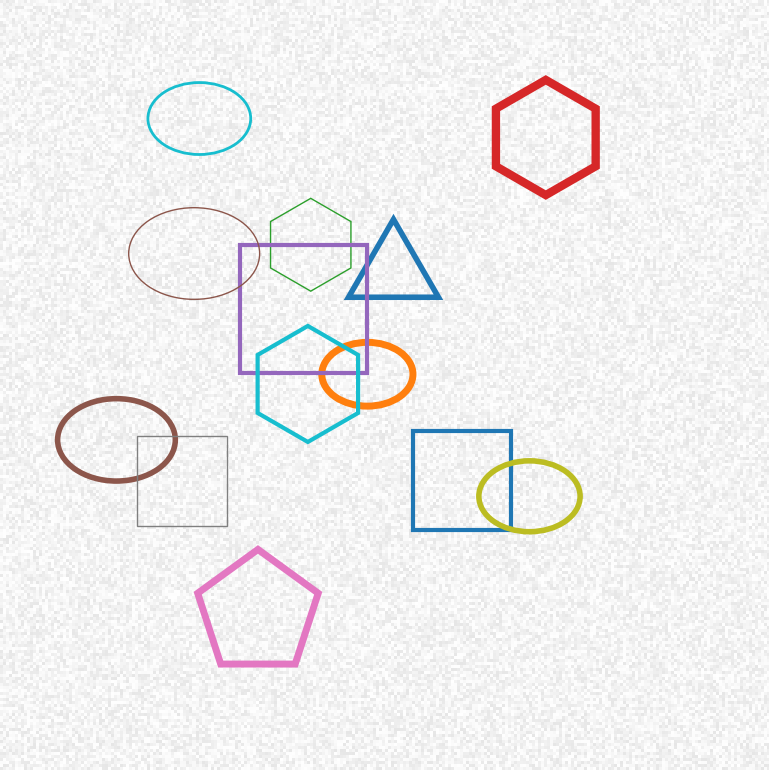[{"shape": "triangle", "thickness": 2, "radius": 0.34, "center": [0.511, 0.648]}, {"shape": "square", "thickness": 1.5, "radius": 0.32, "center": [0.6, 0.376]}, {"shape": "oval", "thickness": 2.5, "radius": 0.3, "center": [0.477, 0.514]}, {"shape": "hexagon", "thickness": 0.5, "radius": 0.3, "center": [0.404, 0.682]}, {"shape": "hexagon", "thickness": 3, "radius": 0.37, "center": [0.709, 0.821]}, {"shape": "square", "thickness": 1.5, "radius": 0.42, "center": [0.394, 0.598]}, {"shape": "oval", "thickness": 2, "radius": 0.38, "center": [0.151, 0.429]}, {"shape": "oval", "thickness": 0.5, "radius": 0.43, "center": [0.252, 0.671]}, {"shape": "pentagon", "thickness": 2.5, "radius": 0.41, "center": [0.335, 0.204]}, {"shape": "square", "thickness": 0.5, "radius": 0.29, "center": [0.236, 0.376]}, {"shape": "oval", "thickness": 2, "radius": 0.33, "center": [0.688, 0.355]}, {"shape": "hexagon", "thickness": 1.5, "radius": 0.38, "center": [0.4, 0.501]}, {"shape": "oval", "thickness": 1, "radius": 0.33, "center": [0.259, 0.846]}]